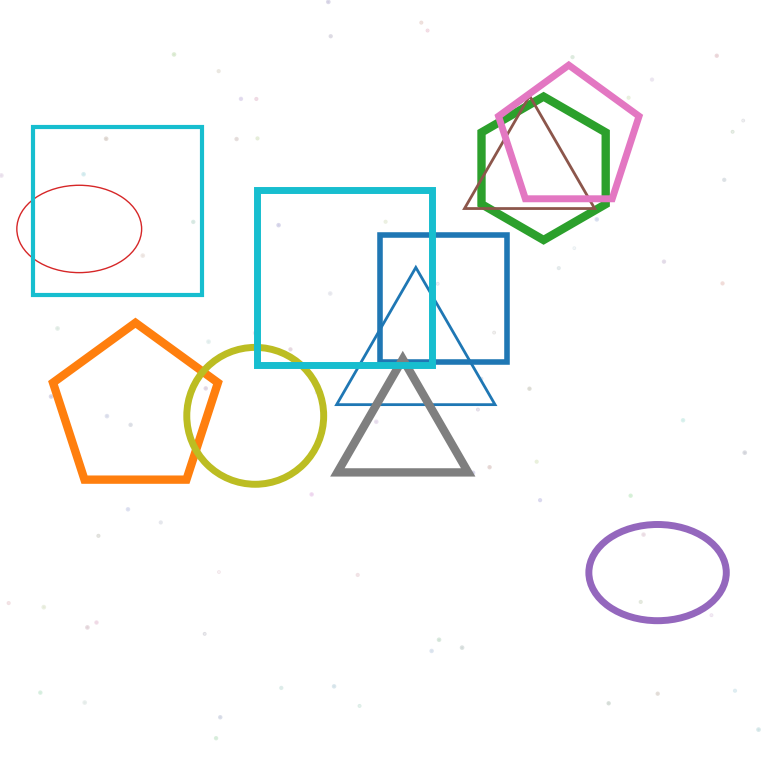[{"shape": "square", "thickness": 2, "radius": 0.41, "center": [0.576, 0.612]}, {"shape": "triangle", "thickness": 1, "radius": 0.59, "center": [0.54, 0.534]}, {"shape": "pentagon", "thickness": 3, "radius": 0.56, "center": [0.176, 0.468]}, {"shape": "hexagon", "thickness": 3, "radius": 0.47, "center": [0.706, 0.781]}, {"shape": "oval", "thickness": 0.5, "radius": 0.41, "center": [0.103, 0.703]}, {"shape": "oval", "thickness": 2.5, "radius": 0.45, "center": [0.854, 0.256]}, {"shape": "triangle", "thickness": 1, "radius": 0.49, "center": [0.688, 0.778]}, {"shape": "pentagon", "thickness": 2.5, "radius": 0.48, "center": [0.739, 0.819]}, {"shape": "triangle", "thickness": 3, "radius": 0.49, "center": [0.523, 0.436]}, {"shape": "circle", "thickness": 2.5, "radius": 0.44, "center": [0.331, 0.46]}, {"shape": "square", "thickness": 1.5, "radius": 0.55, "center": [0.152, 0.726]}, {"shape": "square", "thickness": 2.5, "radius": 0.57, "center": [0.447, 0.639]}]